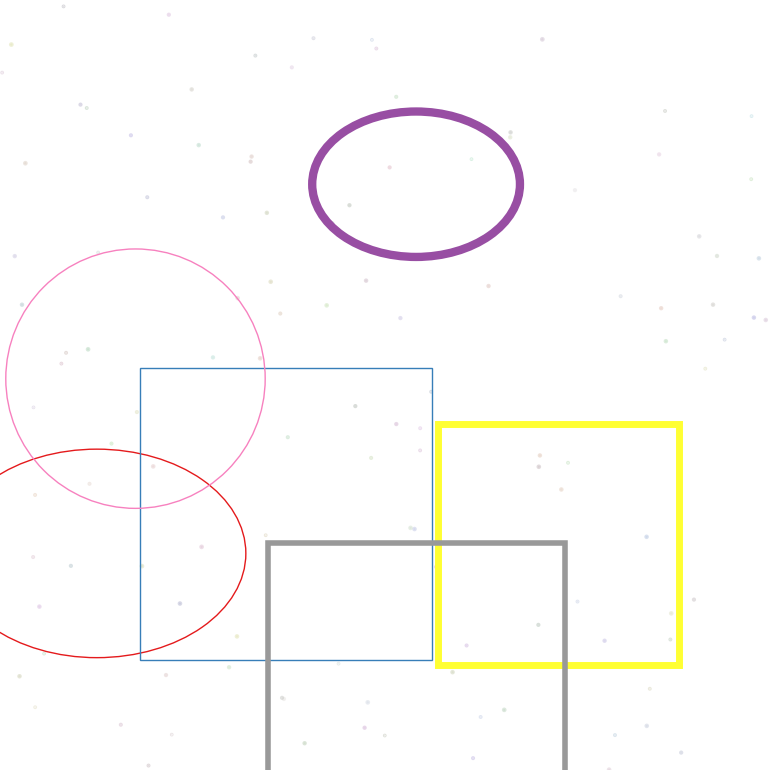[{"shape": "oval", "thickness": 0.5, "radius": 0.97, "center": [0.126, 0.281]}, {"shape": "square", "thickness": 0.5, "radius": 0.95, "center": [0.371, 0.332]}, {"shape": "oval", "thickness": 3, "radius": 0.67, "center": [0.54, 0.761]}, {"shape": "square", "thickness": 2.5, "radius": 0.78, "center": [0.725, 0.293]}, {"shape": "circle", "thickness": 0.5, "radius": 0.84, "center": [0.176, 0.508]}, {"shape": "square", "thickness": 2, "radius": 0.96, "center": [0.541, 0.102]}]